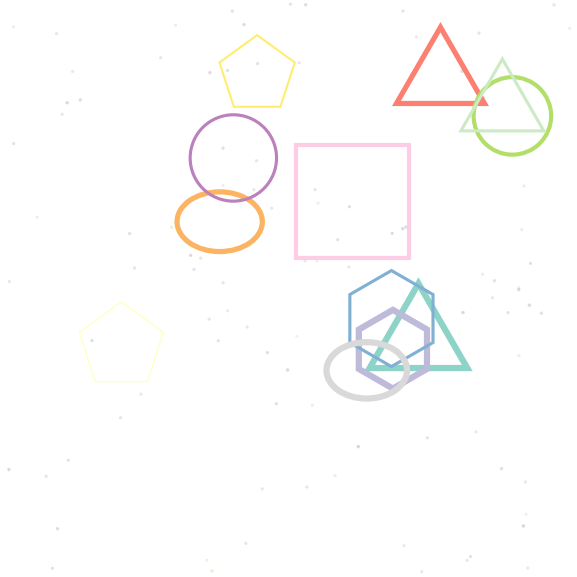[{"shape": "triangle", "thickness": 3, "radius": 0.49, "center": [0.725, 0.411]}, {"shape": "pentagon", "thickness": 0.5, "radius": 0.38, "center": [0.21, 0.4]}, {"shape": "hexagon", "thickness": 3, "radius": 0.34, "center": [0.68, 0.394]}, {"shape": "triangle", "thickness": 2.5, "radius": 0.44, "center": [0.763, 0.864]}, {"shape": "hexagon", "thickness": 1.5, "radius": 0.42, "center": [0.678, 0.448]}, {"shape": "oval", "thickness": 2.5, "radius": 0.37, "center": [0.38, 0.615]}, {"shape": "circle", "thickness": 2, "radius": 0.34, "center": [0.887, 0.798]}, {"shape": "square", "thickness": 2, "radius": 0.49, "center": [0.61, 0.65]}, {"shape": "oval", "thickness": 3, "radius": 0.35, "center": [0.635, 0.358]}, {"shape": "circle", "thickness": 1.5, "radius": 0.37, "center": [0.404, 0.726]}, {"shape": "triangle", "thickness": 1.5, "radius": 0.41, "center": [0.87, 0.814]}, {"shape": "pentagon", "thickness": 1, "radius": 0.34, "center": [0.445, 0.87]}]